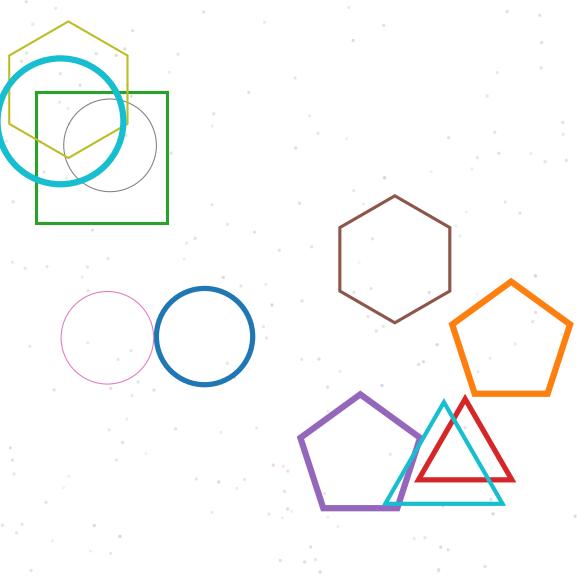[{"shape": "circle", "thickness": 2.5, "radius": 0.42, "center": [0.354, 0.416]}, {"shape": "pentagon", "thickness": 3, "radius": 0.54, "center": [0.885, 0.404]}, {"shape": "square", "thickness": 1.5, "radius": 0.57, "center": [0.177, 0.726]}, {"shape": "triangle", "thickness": 2.5, "radius": 0.47, "center": [0.805, 0.215]}, {"shape": "pentagon", "thickness": 3, "radius": 0.54, "center": [0.624, 0.207]}, {"shape": "hexagon", "thickness": 1.5, "radius": 0.55, "center": [0.684, 0.55]}, {"shape": "circle", "thickness": 0.5, "radius": 0.4, "center": [0.186, 0.414]}, {"shape": "circle", "thickness": 0.5, "radius": 0.4, "center": [0.191, 0.747]}, {"shape": "hexagon", "thickness": 1, "radius": 0.59, "center": [0.118, 0.844]}, {"shape": "triangle", "thickness": 2, "radius": 0.59, "center": [0.769, 0.185]}, {"shape": "circle", "thickness": 3, "radius": 0.54, "center": [0.105, 0.789]}]